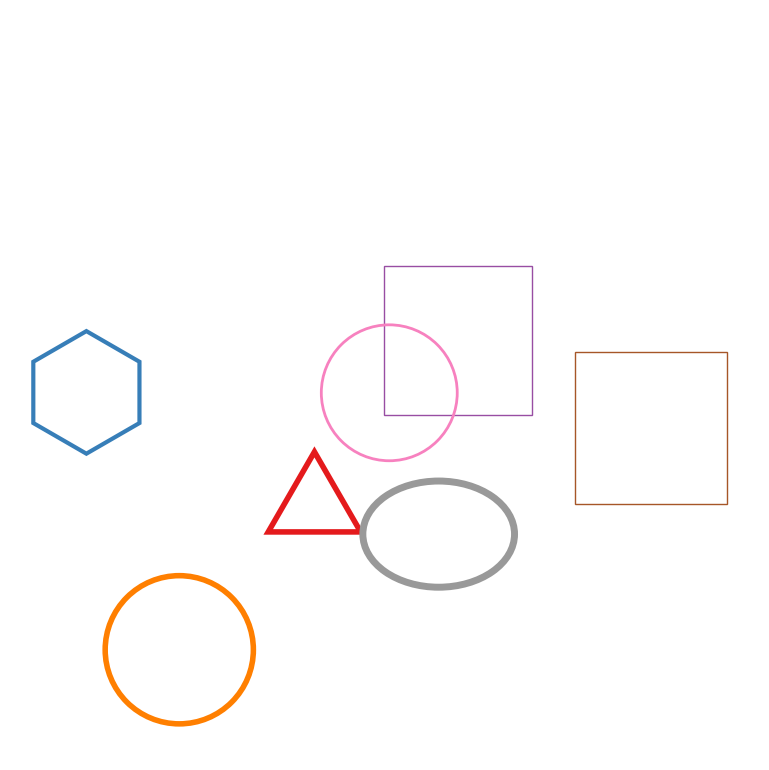[{"shape": "triangle", "thickness": 2, "radius": 0.35, "center": [0.408, 0.344]}, {"shape": "hexagon", "thickness": 1.5, "radius": 0.4, "center": [0.112, 0.49]}, {"shape": "square", "thickness": 0.5, "radius": 0.48, "center": [0.595, 0.558]}, {"shape": "circle", "thickness": 2, "radius": 0.48, "center": [0.233, 0.156]}, {"shape": "square", "thickness": 0.5, "radius": 0.49, "center": [0.845, 0.444]}, {"shape": "circle", "thickness": 1, "radius": 0.44, "center": [0.506, 0.49]}, {"shape": "oval", "thickness": 2.5, "radius": 0.49, "center": [0.57, 0.306]}]